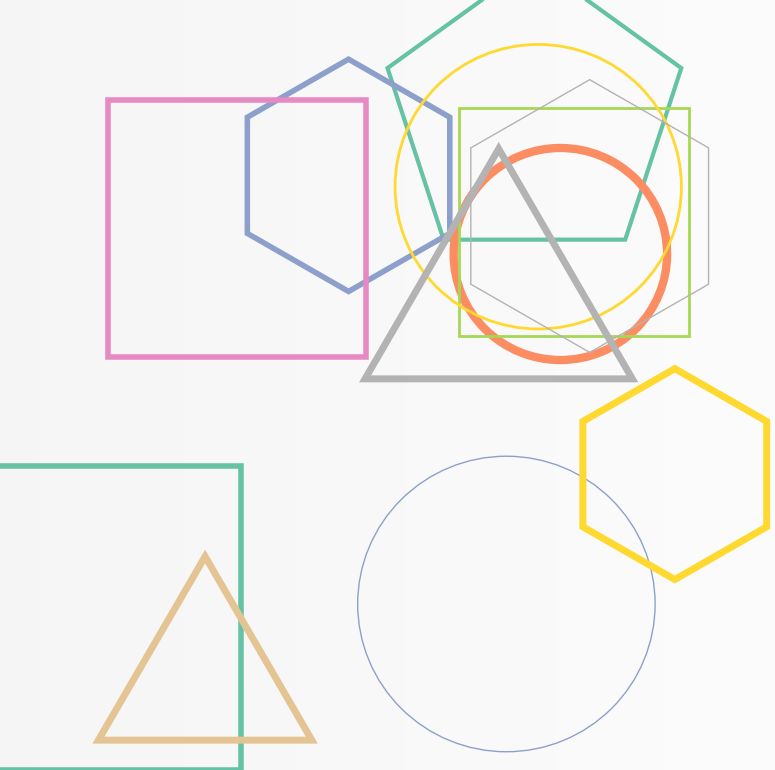[{"shape": "pentagon", "thickness": 1.5, "radius": 1.0, "center": [0.69, 0.85]}, {"shape": "square", "thickness": 2, "radius": 0.99, "center": [0.114, 0.197]}, {"shape": "circle", "thickness": 3, "radius": 0.69, "center": [0.723, 0.67]}, {"shape": "circle", "thickness": 0.5, "radius": 0.96, "center": [0.653, 0.216]}, {"shape": "hexagon", "thickness": 2, "radius": 0.75, "center": [0.45, 0.772]}, {"shape": "square", "thickness": 2, "radius": 0.83, "center": [0.306, 0.703]}, {"shape": "square", "thickness": 1, "radius": 0.74, "center": [0.74, 0.712]}, {"shape": "hexagon", "thickness": 2.5, "radius": 0.68, "center": [0.871, 0.384]}, {"shape": "circle", "thickness": 1, "radius": 0.92, "center": [0.694, 0.758]}, {"shape": "triangle", "thickness": 2.5, "radius": 0.8, "center": [0.265, 0.118]}, {"shape": "hexagon", "thickness": 0.5, "radius": 0.89, "center": [0.761, 0.719]}, {"shape": "triangle", "thickness": 2.5, "radius": 1.0, "center": [0.643, 0.608]}]